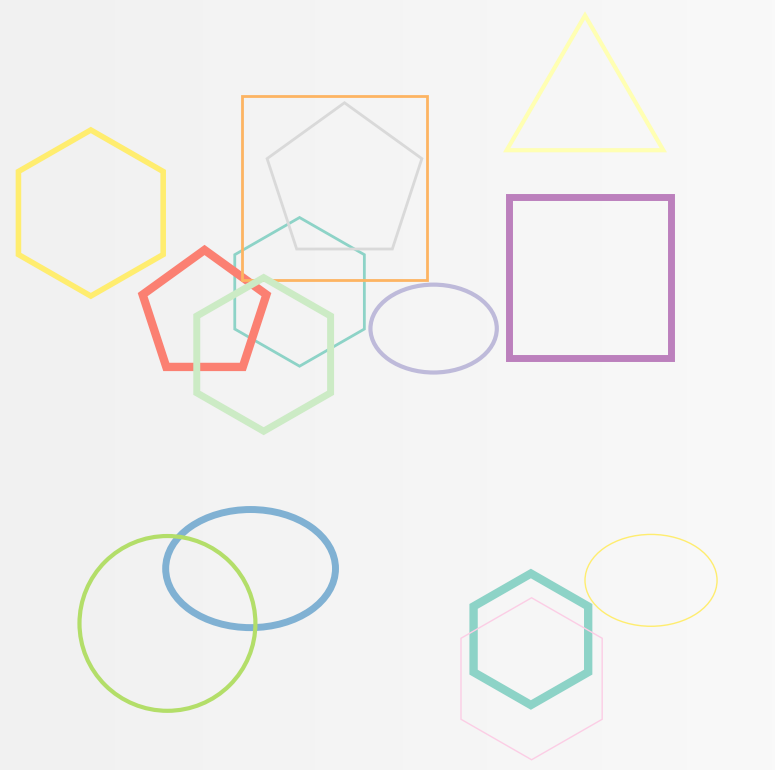[{"shape": "hexagon", "thickness": 1, "radius": 0.48, "center": [0.387, 0.621]}, {"shape": "hexagon", "thickness": 3, "radius": 0.43, "center": [0.685, 0.17]}, {"shape": "triangle", "thickness": 1.5, "radius": 0.58, "center": [0.755, 0.863]}, {"shape": "oval", "thickness": 1.5, "radius": 0.41, "center": [0.56, 0.573]}, {"shape": "pentagon", "thickness": 3, "radius": 0.42, "center": [0.264, 0.591]}, {"shape": "oval", "thickness": 2.5, "radius": 0.55, "center": [0.323, 0.262]}, {"shape": "square", "thickness": 1, "radius": 0.6, "center": [0.432, 0.756]}, {"shape": "circle", "thickness": 1.5, "radius": 0.57, "center": [0.216, 0.19]}, {"shape": "hexagon", "thickness": 0.5, "radius": 0.53, "center": [0.686, 0.118]}, {"shape": "pentagon", "thickness": 1, "radius": 0.52, "center": [0.444, 0.762]}, {"shape": "square", "thickness": 2.5, "radius": 0.52, "center": [0.761, 0.639]}, {"shape": "hexagon", "thickness": 2.5, "radius": 0.5, "center": [0.34, 0.54]}, {"shape": "hexagon", "thickness": 2, "radius": 0.54, "center": [0.117, 0.723]}, {"shape": "oval", "thickness": 0.5, "radius": 0.43, "center": [0.84, 0.246]}]